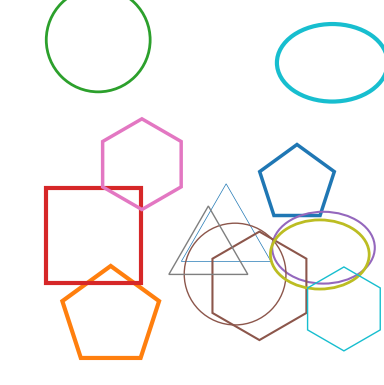[{"shape": "triangle", "thickness": 0.5, "radius": 0.67, "center": [0.587, 0.388]}, {"shape": "pentagon", "thickness": 2.5, "radius": 0.51, "center": [0.771, 0.523]}, {"shape": "pentagon", "thickness": 3, "radius": 0.66, "center": [0.288, 0.177]}, {"shape": "circle", "thickness": 2, "radius": 0.67, "center": [0.255, 0.896]}, {"shape": "square", "thickness": 3, "radius": 0.62, "center": [0.242, 0.389]}, {"shape": "oval", "thickness": 1.5, "radius": 0.67, "center": [0.84, 0.357]}, {"shape": "circle", "thickness": 1, "radius": 0.66, "center": [0.611, 0.288]}, {"shape": "hexagon", "thickness": 1.5, "radius": 0.7, "center": [0.674, 0.258]}, {"shape": "hexagon", "thickness": 2.5, "radius": 0.59, "center": [0.369, 0.574]}, {"shape": "triangle", "thickness": 1, "radius": 0.59, "center": [0.541, 0.346]}, {"shape": "oval", "thickness": 2, "radius": 0.64, "center": [0.831, 0.339]}, {"shape": "hexagon", "thickness": 1, "radius": 0.54, "center": [0.893, 0.198]}, {"shape": "oval", "thickness": 3, "radius": 0.72, "center": [0.863, 0.837]}]